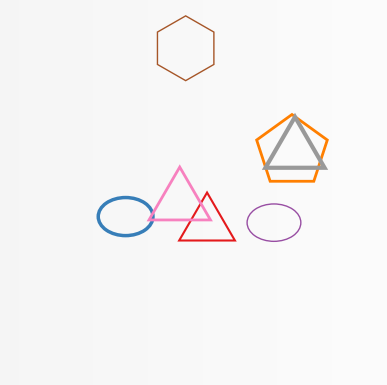[{"shape": "triangle", "thickness": 1.5, "radius": 0.42, "center": [0.534, 0.417]}, {"shape": "oval", "thickness": 2.5, "radius": 0.35, "center": [0.324, 0.437]}, {"shape": "oval", "thickness": 1, "radius": 0.35, "center": [0.707, 0.422]}, {"shape": "pentagon", "thickness": 2, "radius": 0.48, "center": [0.753, 0.607]}, {"shape": "hexagon", "thickness": 1, "radius": 0.42, "center": [0.479, 0.875]}, {"shape": "triangle", "thickness": 2, "radius": 0.46, "center": [0.464, 0.474]}, {"shape": "triangle", "thickness": 3, "radius": 0.44, "center": [0.761, 0.608]}]